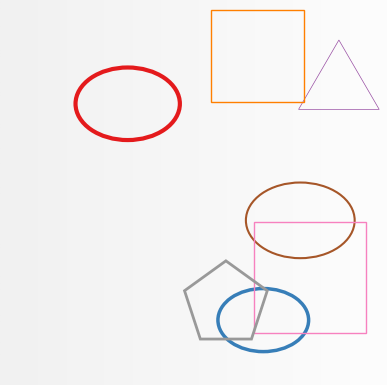[{"shape": "oval", "thickness": 3, "radius": 0.67, "center": [0.33, 0.73]}, {"shape": "oval", "thickness": 2.5, "radius": 0.59, "center": [0.679, 0.169]}, {"shape": "triangle", "thickness": 0.5, "radius": 0.6, "center": [0.875, 0.776]}, {"shape": "square", "thickness": 1, "radius": 0.6, "center": [0.665, 0.856]}, {"shape": "oval", "thickness": 1.5, "radius": 0.7, "center": [0.775, 0.428]}, {"shape": "square", "thickness": 1, "radius": 0.72, "center": [0.801, 0.279]}, {"shape": "pentagon", "thickness": 2, "radius": 0.56, "center": [0.583, 0.21]}]